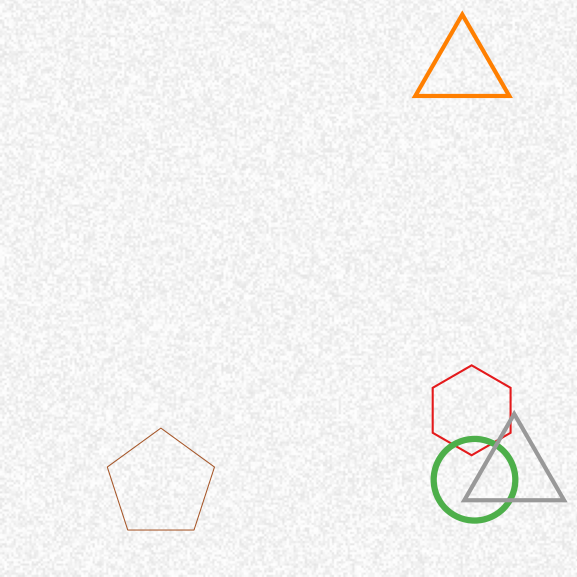[{"shape": "hexagon", "thickness": 1, "radius": 0.39, "center": [0.817, 0.289]}, {"shape": "circle", "thickness": 3, "radius": 0.35, "center": [0.822, 0.168]}, {"shape": "triangle", "thickness": 2, "radius": 0.47, "center": [0.801, 0.88]}, {"shape": "pentagon", "thickness": 0.5, "radius": 0.49, "center": [0.279, 0.16]}, {"shape": "triangle", "thickness": 2, "radius": 0.5, "center": [0.89, 0.183]}]